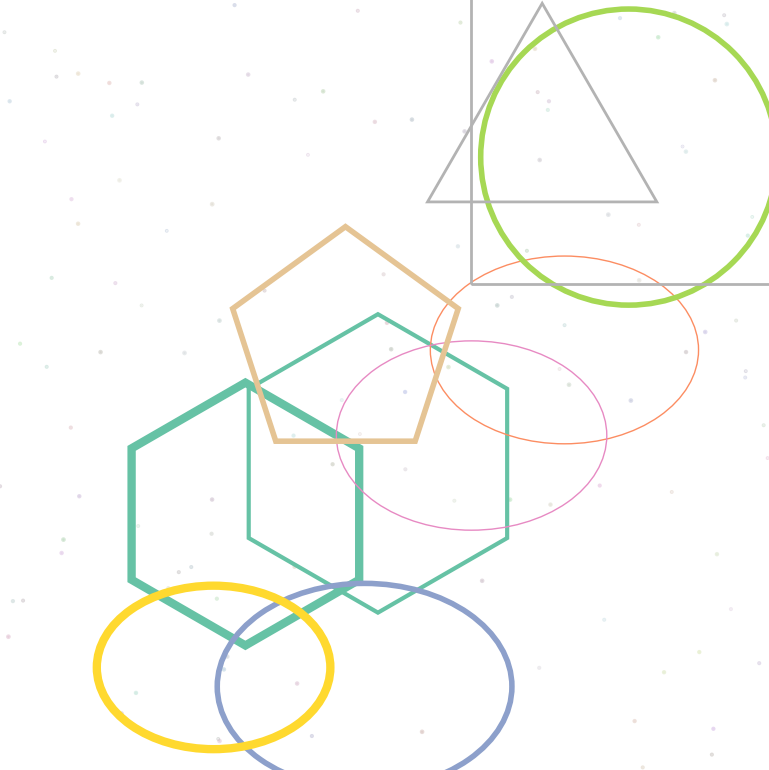[{"shape": "hexagon", "thickness": 1.5, "radius": 0.97, "center": [0.491, 0.398]}, {"shape": "hexagon", "thickness": 3, "radius": 0.85, "center": [0.319, 0.332]}, {"shape": "oval", "thickness": 0.5, "radius": 0.87, "center": [0.733, 0.546]}, {"shape": "oval", "thickness": 2, "radius": 0.96, "center": [0.473, 0.108]}, {"shape": "oval", "thickness": 0.5, "radius": 0.88, "center": [0.612, 0.434]}, {"shape": "circle", "thickness": 2, "radius": 0.96, "center": [0.817, 0.796]}, {"shape": "oval", "thickness": 3, "radius": 0.76, "center": [0.277, 0.133]}, {"shape": "pentagon", "thickness": 2, "radius": 0.77, "center": [0.449, 0.552]}, {"shape": "square", "thickness": 1, "radius": 1.0, "center": [0.811, 0.83]}, {"shape": "triangle", "thickness": 1, "radius": 0.86, "center": [0.704, 0.824]}]